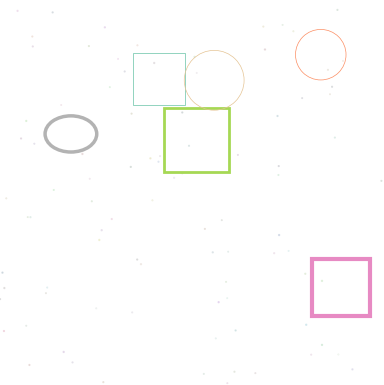[{"shape": "square", "thickness": 0.5, "radius": 0.34, "center": [0.413, 0.796]}, {"shape": "circle", "thickness": 0.5, "radius": 0.33, "center": [0.833, 0.858]}, {"shape": "square", "thickness": 3, "radius": 0.37, "center": [0.886, 0.253]}, {"shape": "square", "thickness": 2, "radius": 0.42, "center": [0.511, 0.636]}, {"shape": "circle", "thickness": 0.5, "radius": 0.39, "center": [0.556, 0.791]}, {"shape": "oval", "thickness": 2.5, "radius": 0.34, "center": [0.184, 0.652]}]